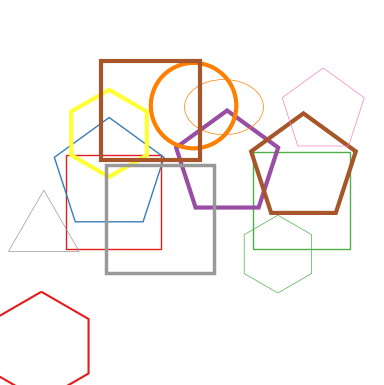[{"shape": "square", "thickness": 1, "radius": 0.61, "center": [0.295, 0.475]}, {"shape": "hexagon", "thickness": 1.5, "radius": 0.71, "center": [0.107, 0.101]}, {"shape": "pentagon", "thickness": 1, "radius": 0.75, "center": [0.284, 0.545]}, {"shape": "square", "thickness": 1, "radius": 0.63, "center": [0.783, 0.479]}, {"shape": "hexagon", "thickness": 0.5, "radius": 0.51, "center": [0.722, 0.34]}, {"shape": "pentagon", "thickness": 3, "radius": 0.7, "center": [0.59, 0.574]}, {"shape": "oval", "thickness": 0.5, "radius": 0.51, "center": [0.582, 0.722]}, {"shape": "circle", "thickness": 3, "radius": 0.55, "center": [0.503, 0.726]}, {"shape": "hexagon", "thickness": 3, "radius": 0.57, "center": [0.283, 0.654]}, {"shape": "square", "thickness": 3, "radius": 0.64, "center": [0.391, 0.712]}, {"shape": "pentagon", "thickness": 3, "radius": 0.71, "center": [0.788, 0.563]}, {"shape": "pentagon", "thickness": 0.5, "radius": 0.56, "center": [0.839, 0.711]}, {"shape": "square", "thickness": 2.5, "radius": 0.7, "center": [0.416, 0.43]}, {"shape": "triangle", "thickness": 0.5, "radius": 0.53, "center": [0.114, 0.4]}]